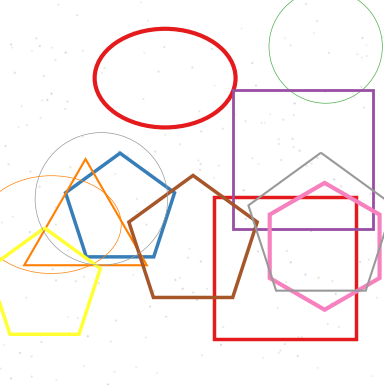[{"shape": "oval", "thickness": 3, "radius": 0.92, "center": [0.429, 0.797]}, {"shape": "square", "thickness": 2.5, "radius": 0.92, "center": [0.741, 0.303]}, {"shape": "pentagon", "thickness": 2.5, "radius": 0.74, "center": [0.312, 0.453]}, {"shape": "circle", "thickness": 0.5, "radius": 0.74, "center": [0.846, 0.879]}, {"shape": "square", "thickness": 2, "radius": 0.91, "center": [0.787, 0.586]}, {"shape": "oval", "thickness": 0.5, "radius": 0.91, "center": [0.133, 0.417]}, {"shape": "triangle", "thickness": 1.5, "radius": 0.92, "center": [0.222, 0.403]}, {"shape": "pentagon", "thickness": 2.5, "radius": 0.76, "center": [0.115, 0.255]}, {"shape": "pentagon", "thickness": 2.5, "radius": 0.88, "center": [0.501, 0.369]}, {"shape": "hexagon", "thickness": 3, "radius": 0.82, "center": [0.843, 0.36]}, {"shape": "pentagon", "thickness": 1.5, "radius": 0.99, "center": [0.834, 0.405]}, {"shape": "circle", "thickness": 0.5, "radius": 0.86, "center": [0.263, 0.483]}]